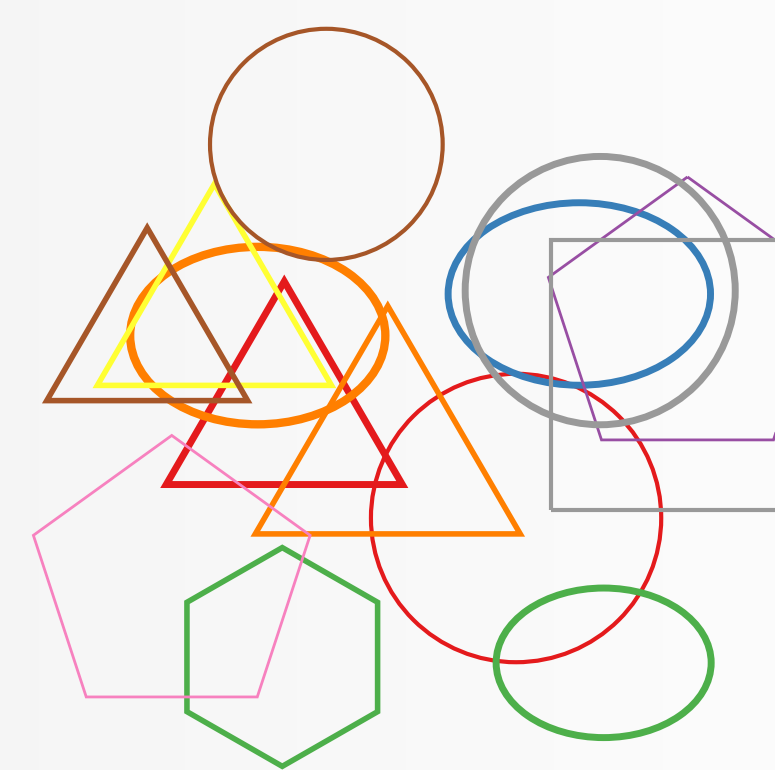[{"shape": "triangle", "thickness": 2.5, "radius": 0.88, "center": [0.367, 0.459]}, {"shape": "circle", "thickness": 1.5, "radius": 0.94, "center": [0.666, 0.327]}, {"shape": "oval", "thickness": 2.5, "radius": 0.85, "center": [0.748, 0.618]}, {"shape": "oval", "thickness": 2.5, "radius": 0.69, "center": [0.779, 0.139]}, {"shape": "hexagon", "thickness": 2, "radius": 0.71, "center": [0.364, 0.147]}, {"shape": "pentagon", "thickness": 1, "radius": 0.94, "center": [0.887, 0.581]}, {"shape": "triangle", "thickness": 2, "radius": 0.99, "center": [0.5, 0.405]}, {"shape": "oval", "thickness": 3, "radius": 0.82, "center": [0.333, 0.564]}, {"shape": "triangle", "thickness": 2, "radius": 0.87, "center": [0.277, 0.587]}, {"shape": "circle", "thickness": 1.5, "radius": 0.75, "center": [0.421, 0.812]}, {"shape": "triangle", "thickness": 2, "radius": 0.75, "center": [0.19, 0.555]}, {"shape": "pentagon", "thickness": 1, "radius": 0.94, "center": [0.222, 0.247]}, {"shape": "square", "thickness": 1.5, "radius": 0.88, "center": [0.886, 0.514]}, {"shape": "circle", "thickness": 2.5, "radius": 0.87, "center": [0.774, 0.623]}]